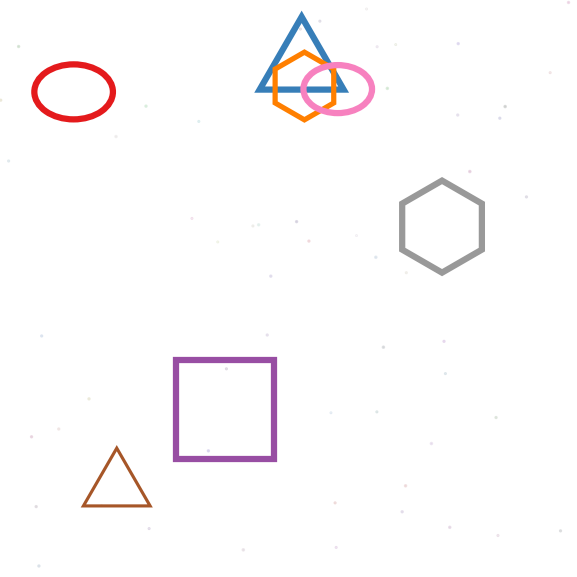[{"shape": "oval", "thickness": 3, "radius": 0.34, "center": [0.128, 0.84]}, {"shape": "triangle", "thickness": 3, "radius": 0.42, "center": [0.522, 0.886]}, {"shape": "square", "thickness": 3, "radius": 0.43, "center": [0.39, 0.29]}, {"shape": "hexagon", "thickness": 2.5, "radius": 0.29, "center": [0.527, 0.85]}, {"shape": "triangle", "thickness": 1.5, "radius": 0.33, "center": [0.202, 0.156]}, {"shape": "oval", "thickness": 3, "radius": 0.3, "center": [0.585, 0.845]}, {"shape": "hexagon", "thickness": 3, "radius": 0.4, "center": [0.765, 0.607]}]